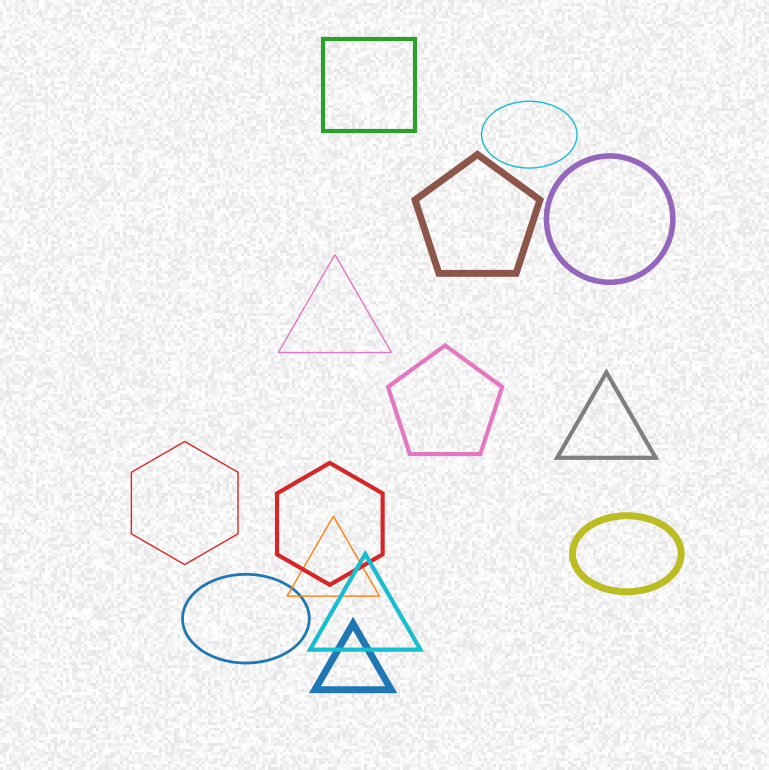[{"shape": "triangle", "thickness": 2.5, "radius": 0.29, "center": [0.459, 0.133]}, {"shape": "oval", "thickness": 1, "radius": 0.41, "center": [0.319, 0.197]}, {"shape": "triangle", "thickness": 0.5, "radius": 0.35, "center": [0.433, 0.26]}, {"shape": "square", "thickness": 1.5, "radius": 0.3, "center": [0.479, 0.89]}, {"shape": "hexagon", "thickness": 1.5, "radius": 0.4, "center": [0.428, 0.32]}, {"shape": "hexagon", "thickness": 0.5, "radius": 0.4, "center": [0.24, 0.347]}, {"shape": "circle", "thickness": 2, "radius": 0.41, "center": [0.792, 0.715]}, {"shape": "pentagon", "thickness": 2.5, "radius": 0.43, "center": [0.62, 0.714]}, {"shape": "triangle", "thickness": 0.5, "radius": 0.42, "center": [0.435, 0.585]}, {"shape": "pentagon", "thickness": 1.5, "radius": 0.39, "center": [0.578, 0.473]}, {"shape": "triangle", "thickness": 1.5, "radius": 0.37, "center": [0.788, 0.442]}, {"shape": "oval", "thickness": 2.5, "radius": 0.35, "center": [0.814, 0.281]}, {"shape": "triangle", "thickness": 1.5, "radius": 0.41, "center": [0.474, 0.198]}, {"shape": "oval", "thickness": 0.5, "radius": 0.31, "center": [0.687, 0.825]}]